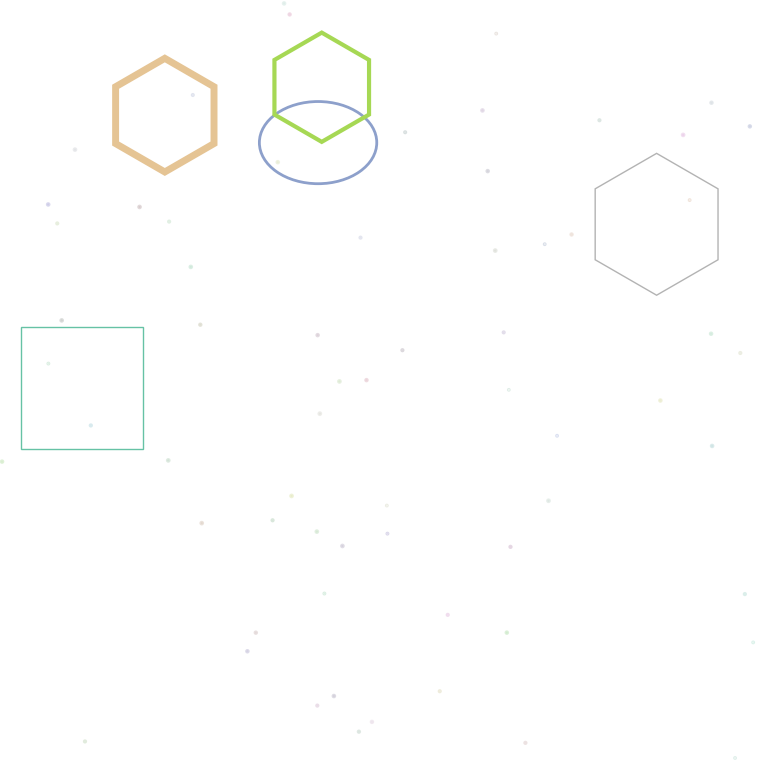[{"shape": "square", "thickness": 0.5, "radius": 0.4, "center": [0.106, 0.497]}, {"shape": "oval", "thickness": 1, "radius": 0.38, "center": [0.413, 0.815]}, {"shape": "hexagon", "thickness": 1.5, "radius": 0.35, "center": [0.418, 0.887]}, {"shape": "hexagon", "thickness": 2.5, "radius": 0.37, "center": [0.214, 0.85]}, {"shape": "hexagon", "thickness": 0.5, "radius": 0.46, "center": [0.853, 0.709]}]